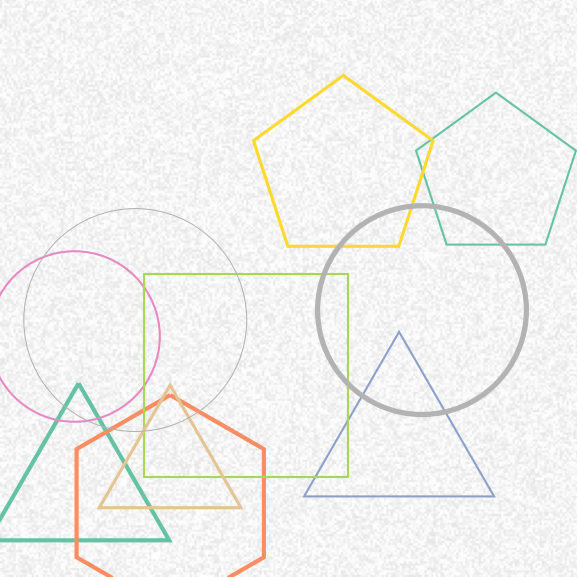[{"shape": "pentagon", "thickness": 1, "radius": 0.73, "center": [0.859, 0.693]}, {"shape": "triangle", "thickness": 2, "radius": 0.91, "center": [0.136, 0.154]}, {"shape": "hexagon", "thickness": 2, "radius": 0.94, "center": [0.295, 0.128]}, {"shape": "triangle", "thickness": 1, "radius": 0.95, "center": [0.691, 0.235]}, {"shape": "circle", "thickness": 1, "radius": 0.74, "center": [0.129, 0.416]}, {"shape": "square", "thickness": 1, "radius": 0.88, "center": [0.426, 0.349]}, {"shape": "pentagon", "thickness": 1.5, "radius": 0.82, "center": [0.594, 0.705]}, {"shape": "triangle", "thickness": 1.5, "radius": 0.71, "center": [0.295, 0.191]}, {"shape": "circle", "thickness": 2.5, "radius": 0.9, "center": [0.731, 0.462]}, {"shape": "circle", "thickness": 0.5, "radius": 0.97, "center": [0.234, 0.445]}]